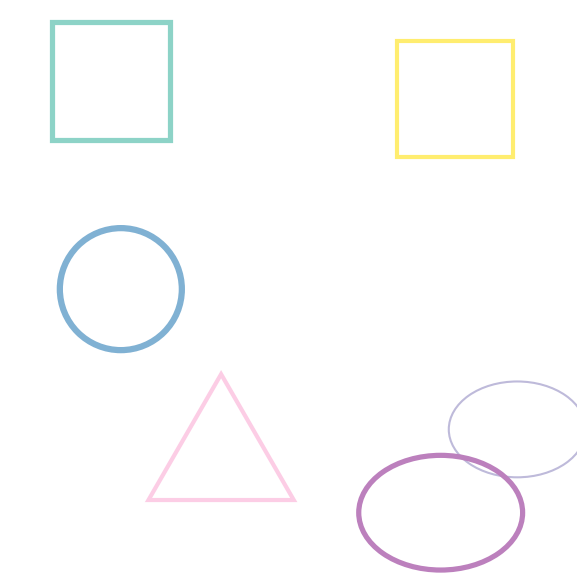[{"shape": "square", "thickness": 2.5, "radius": 0.51, "center": [0.192, 0.859]}, {"shape": "oval", "thickness": 1, "radius": 0.59, "center": [0.896, 0.256]}, {"shape": "circle", "thickness": 3, "radius": 0.53, "center": [0.209, 0.498]}, {"shape": "triangle", "thickness": 2, "radius": 0.73, "center": [0.383, 0.206]}, {"shape": "oval", "thickness": 2.5, "radius": 0.71, "center": [0.763, 0.111]}, {"shape": "square", "thickness": 2, "radius": 0.5, "center": [0.788, 0.828]}]